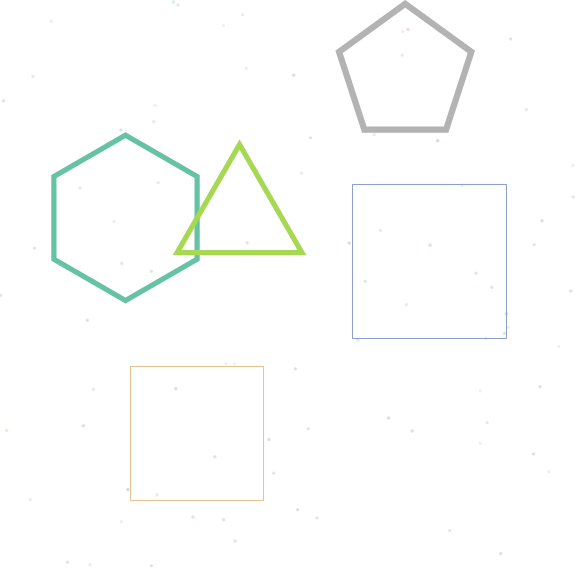[{"shape": "hexagon", "thickness": 2.5, "radius": 0.72, "center": [0.217, 0.622]}, {"shape": "square", "thickness": 0.5, "radius": 0.67, "center": [0.743, 0.547]}, {"shape": "triangle", "thickness": 2.5, "radius": 0.62, "center": [0.415, 0.624]}, {"shape": "square", "thickness": 0.5, "radius": 0.58, "center": [0.34, 0.25]}, {"shape": "pentagon", "thickness": 3, "radius": 0.6, "center": [0.702, 0.872]}]